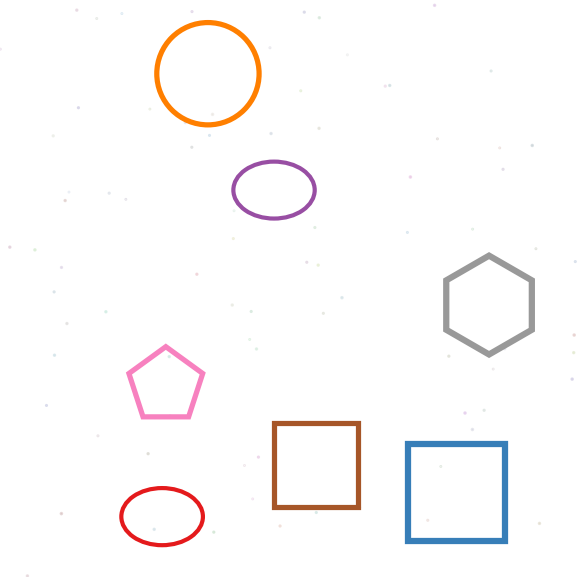[{"shape": "oval", "thickness": 2, "radius": 0.35, "center": [0.281, 0.105]}, {"shape": "square", "thickness": 3, "radius": 0.42, "center": [0.791, 0.147]}, {"shape": "oval", "thickness": 2, "radius": 0.35, "center": [0.475, 0.67]}, {"shape": "circle", "thickness": 2.5, "radius": 0.44, "center": [0.36, 0.871]}, {"shape": "square", "thickness": 2.5, "radius": 0.36, "center": [0.547, 0.193]}, {"shape": "pentagon", "thickness": 2.5, "radius": 0.34, "center": [0.287, 0.332]}, {"shape": "hexagon", "thickness": 3, "radius": 0.43, "center": [0.847, 0.471]}]